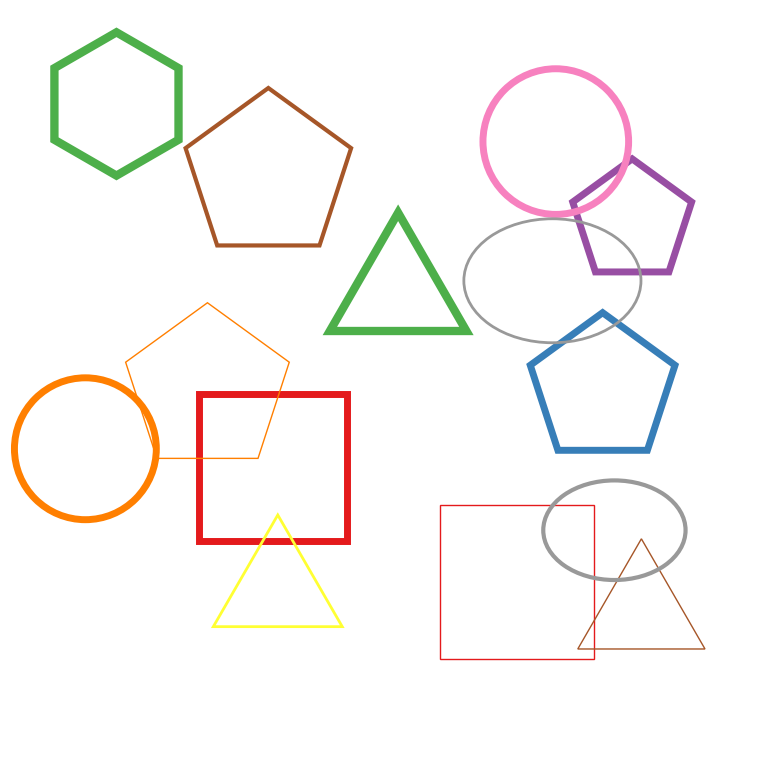[{"shape": "square", "thickness": 2.5, "radius": 0.48, "center": [0.354, 0.393]}, {"shape": "square", "thickness": 0.5, "radius": 0.5, "center": [0.671, 0.244]}, {"shape": "pentagon", "thickness": 2.5, "radius": 0.49, "center": [0.783, 0.495]}, {"shape": "triangle", "thickness": 3, "radius": 0.51, "center": [0.517, 0.621]}, {"shape": "hexagon", "thickness": 3, "radius": 0.47, "center": [0.151, 0.865]}, {"shape": "pentagon", "thickness": 2.5, "radius": 0.41, "center": [0.821, 0.713]}, {"shape": "pentagon", "thickness": 0.5, "radius": 0.56, "center": [0.269, 0.495]}, {"shape": "circle", "thickness": 2.5, "radius": 0.46, "center": [0.111, 0.417]}, {"shape": "triangle", "thickness": 1, "radius": 0.48, "center": [0.361, 0.235]}, {"shape": "triangle", "thickness": 0.5, "radius": 0.48, "center": [0.833, 0.205]}, {"shape": "pentagon", "thickness": 1.5, "radius": 0.57, "center": [0.349, 0.773]}, {"shape": "circle", "thickness": 2.5, "radius": 0.47, "center": [0.722, 0.816]}, {"shape": "oval", "thickness": 1, "radius": 0.58, "center": [0.717, 0.635]}, {"shape": "oval", "thickness": 1.5, "radius": 0.46, "center": [0.798, 0.311]}]